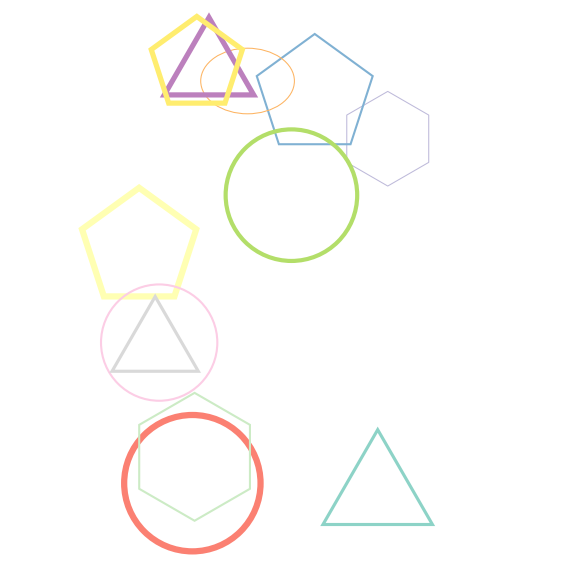[{"shape": "triangle", "thickness": 1.5, "radius": 0.55, "center": [0.654, 0.146]}, {"shape": "pentagon", "thickness": 3, "radius": 0.52, "center": [0.241, 0.57]}, {"shape": "hexagon", "thickness": 0.5, "radius": 0.41, "center": [0.671, 0.759]}, {"shape": "circle", "thickness": 3, "radius": 0.59, "center": [0.333, 0.162]}, {"shape": "pentagon", "thickness": 1, "radius": 0.53, "center": [0.545, 0.835]}, {"shape": "oval", "thickness": 0.5, "radius": 0.41, "center": [0.429, 0.859]}, {"shape": "circle", "thickness": 2, "radius": 0.57, "center": [0.505, 0.661]}, {"shape": "circle", "thickness": 1, "radius": 0.5, "center": [0.276, 0.406]}, {"shape": "triangle", "thickness": 1.5, "radius": 0.43, "center": [0.269, 0.399]}, {"shape": "triangle", "thickness": 2.5, "radius": 0.45, "center": [0.362, 0.879]}, {"shape": "hexagon", "thickness": 1, "radius": 0.55, "center": [0.337, 0.208]}, {"shape": "pentagon", "thickness": 2.5, "radius": 0.41, "center": [0.341, 0.888]}]